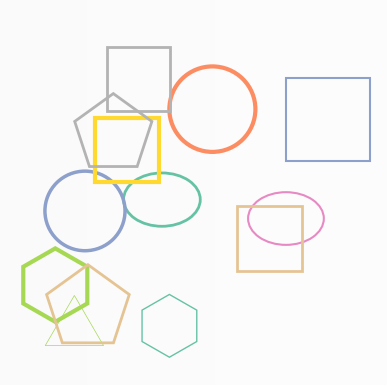[{"shape": "oval", "thickness": 2, "radius": 0.49, "center": [0.418, 0.482]}, {"shape": "hexagon", "thickness": 1, "radius": 0.41, "center": [0.437, 0.154]}, {"shape": "circle", "thickness": 3, "radius": 0.56, "center": [0.548, 0.716]}, {"shape": "circle", "thickness": 2.5, "radius": 0.52, "center": [0.219, 0.452]}, {"shape": "square", "thickness": 1.5, "radius": 0.54, "center": [0.847, 0.689]}, {"shape": "oval", "thickness": 1.5, "radius": 0.49, "center": [0.738, 0.432]}, {"shape": "hexagon", "thickness": 3, "radius": 0.48, "center": [0.143, 0.259]}, {"shape": "triangle", "thickness": 0.5, "radius": 0.43, "center": [0.192, 0.146]}, {"shape": "square", "thickness": 3, "radius": 0.41, "center": [0.328, 0.611]}, {"shape": "square", "thickness": 2, "radius": 0.42, "center": [0.696, 0.38]}, {"shape": "pentagon", "thickness": 2, "radius": 0.56, "center": [0.227, 0.2]}, {"shape": "pentagon", "thickness": 2, "radius": 0.52, "center": [0.292, 0.652]}, {"shape": "square", "thickness": 2, "radius": 0.41, "center": [0.358, 0.795]}]